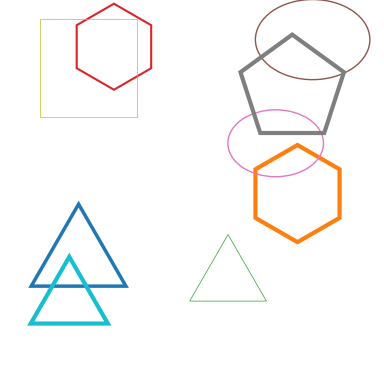[{"shape": "triangle", "thickness": 2.5, "radius": 0.71, "center": [0.204, 0.328]}, {"shape": "hexagon", "thickness": 3, "radius": 0.63, "center": [0.773, 0.497]}, {"shape": "triangle", "thickness": 0.5, "radius": 0.58, "center": [0.592, 0.275]}, {"shape": "hexagon", "thickness": 1.5, "radius": 0.56, "center": [0.296, 0.879]}, {"shape": "oval", "thickness": 1, "radius": 0.74, "center": [0.812, 0.897]}, {"shape": "oval", "thickness": 1, "radius": 0.62, "center": [0.716, 0.628]}, {"shape": "pentagon", "thickness": 3, "radius": 0.71, "center": [0.759, 0.769]}, {"shape": "square", "thickness": 0.5, "radius": 0.63, "center": [0.23, 0.823]}, {"shape": "triangle", "thickness": 3, "radius": 0.58, "center": [0.18, 0.217]}]